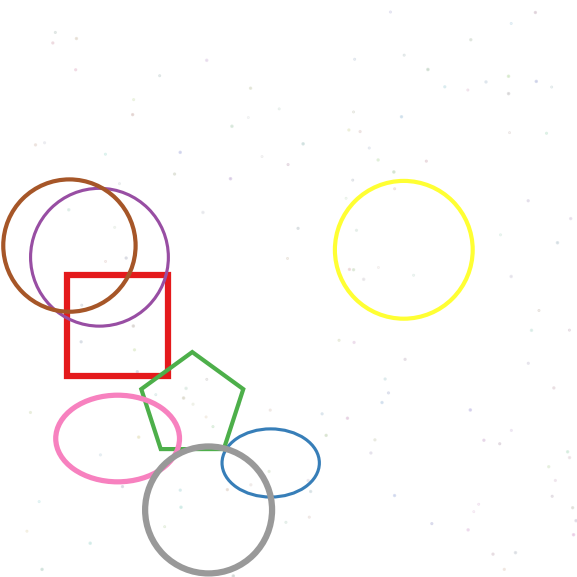[{"shape": "square", "thickness": 3, "radius": 0.44, "center": [0.203, 0.435]}, {"shape": "oval", "thickness": 1.5, "radius": 0.42, "center": [0.469, 0.197]}, {"shape": "pentagon", "thickness": 2, "radius": 0.46, "center": [0.333, 0.297]}, {"shape": "circle", "thickness": 1.5, "radius": 0.6, "center": [0.172, 0.554]}, {"shape": "circle", "thickness": 2, "radius": 0.6, "center": [0.699, 0.567]}, {"shape": "circle", "thickness": 2, "radius": 0.57, "center": [0.12, 0.574]}, {"shape": "oval", "thickness": 2.5, "radius": 0.54, "center": [0.204, 0.24]}, {"shape": "circle", "thickness": 3, "radius": 0.55, "center": [0.361, 0.116]}]